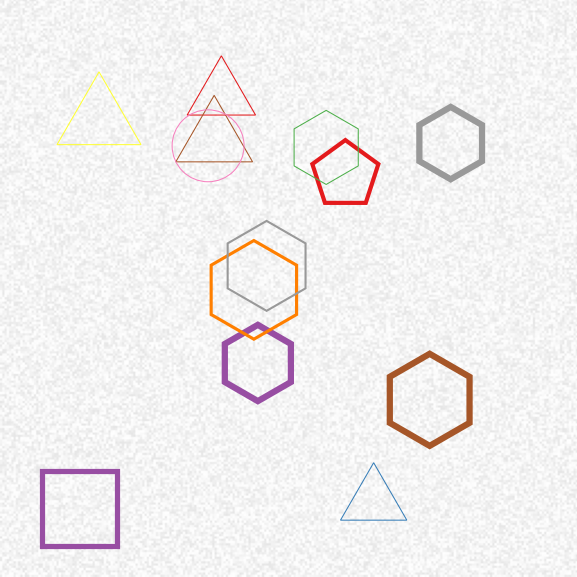[{"shape": "triangle", "thickness": 0.5, "radius": 0.34, "center": [0.383, 0.834]}, {"shape": "pentagon", "thickness": 2, "radius": 0.3, "center": [0.598, 0.696]}, {"shape": "triangle", "thickness": 0.5, "radius": 0.33, "center": [0.647, 0.132]}, {"shape": "hexagon", "thickness": 0.5, "radius": 0.32, "center": [0.565, 0.744]}, {"shape": "square", "thickness": 2.5, "radius": 0.33, "center": [0.137, 0.119]}, {"shape": "hexagon", "thickness": 3, "radius": 0.33, "center": [0.446, 0.371]}, {"shape": "hexagon", "thickness": 1.5, "radius": 0.43, "center": [0.44, 0.497]}, {"shape": "triangle", "thickness": 0.5, "radius": 0.42, "center": [0.171, 0.791]}, {"shape": "hexagon", "thickness": 3, "radius": 0.4, "center": [0.744, 0.307]}, {"shape": "triangle", "thickness": 0.5, "radius": 0.38, "center": [0.371, 0.757]}, {"shape": "circle", "thickness": 0.5, "radius": 0.31, "center": [0.36, 0.747]}, {"shape": "hexagon", "thickness": 3, "radius": 0.31, "center": [0.78, 0.751]}, {"shape": "hexagon", "thickness": 1, "radius": 0.39, "center": [0.462, 0.539]}]